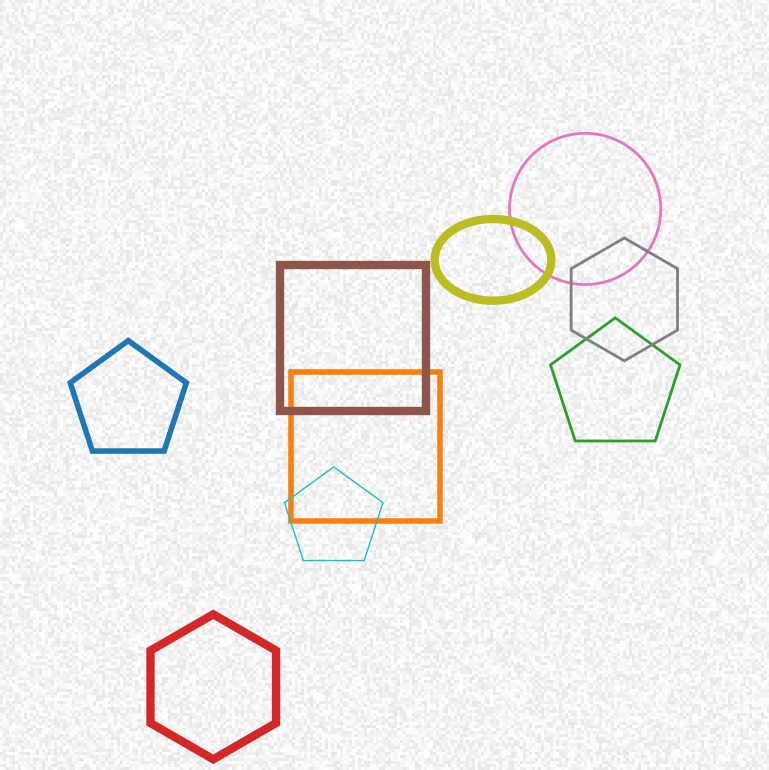[{"shape": "pentagon", "thickness": 2, "radius": 0.4, "center": [0.167, 0.478]}, {"shape": "square", "thickness": 2, "radius": 0.48, "center": [0.474, 0.42]}, {"shape": "pentagon", "thickness": 1, "radius": 0.44, "center": [0.799, 0.499]}, {"shape": "hexagon", "thickness": 3, "radius": 0.47, "center": [0.277, 0.108]}, {"shape": "square", "thickness": 3, "radius": 0.47, "center": [0.458, 0.561]}, {"shape": "circle", "thickness": 1, "radius": 0.49, "center": [0.76, 0.729]}, {"shape": "hexagon", "thickness": 1, "radius": 0.4, "center": [0.811, 0.611]}, {"shape": "oval", "thickness": 3, "radius": 0.38, "center": [0.64, 0.663]}, {"shape": "pentagon", "thickness": 0.5, "radius": 0.34, "center": [0.433, 0.326]}]